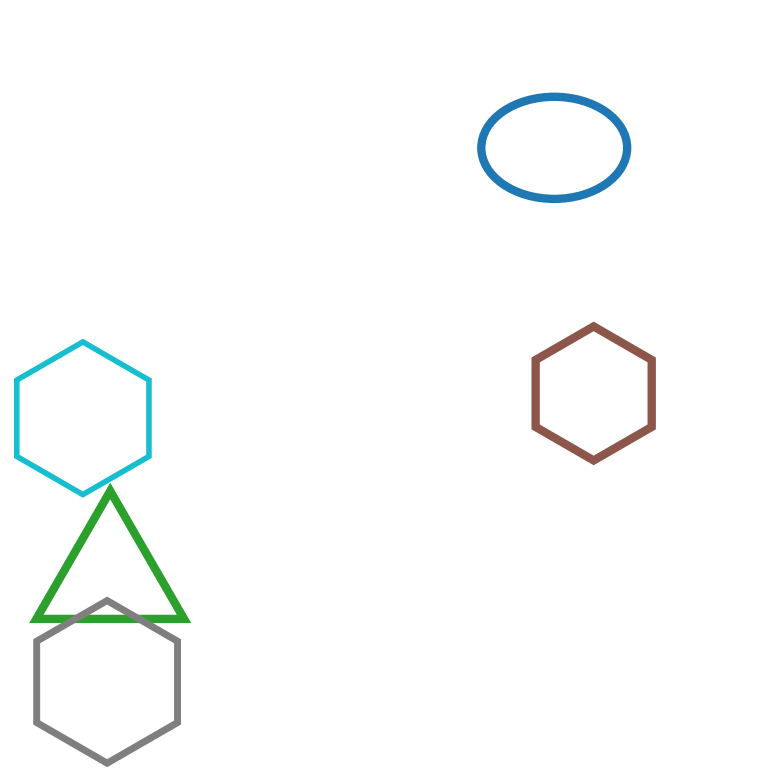[{"shape": "oval", "thickness": 3, "radius": 0.47, "center": [0.72, 0.808]}, {"shape": "triangle", "thickness": 3, "radius": 0.55, "center": [0.143, 0.252]}, {"shape": "hexagon", "thickness": 3, "radius": 0.44, "center": [0.771, 0.489]}, {"shape": "hexagon", "thickness": 2.5, "radius": 0.53, "center": [0.139, 0.114]}, {"shape": "hexagon", "thickness": 2, "radius": 0.5, "center": [0.108, 0.457]}]